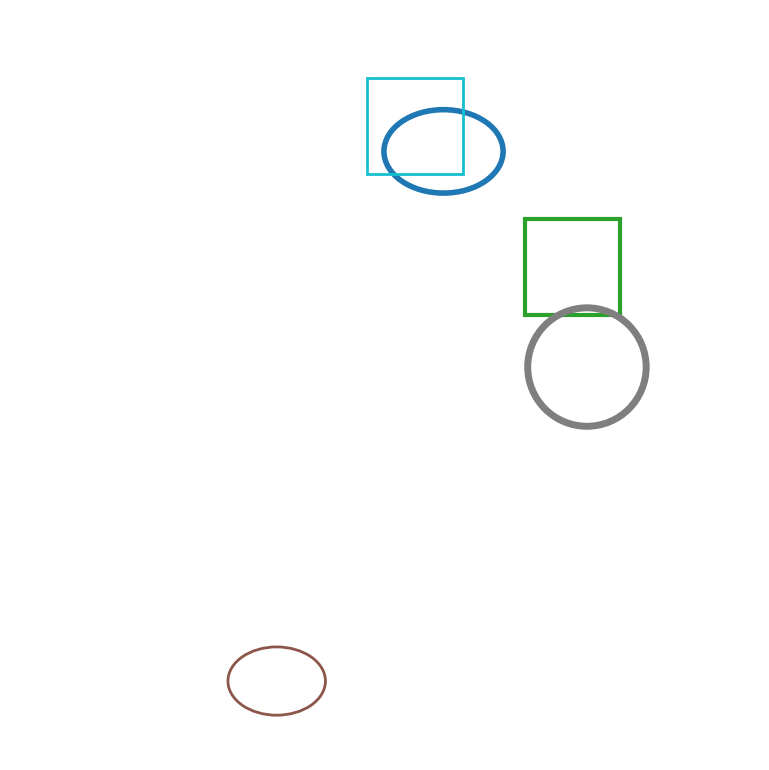[{"shape": "oval", "thickness": 2, "radius": 0.39, "center": [0.576, 0.803]}, {"shape": "square", "thickness": 1.5, "radius": 0.31, "center": [0.744, 0.653]}, {"shape": "oval", "thickness": 1, "radius": 0.32, "center": [0.359, 0.116]}, {"shape": "circle", "thickness": 2.5, "radius": 0.38, "center": [0.762, 0.523]}, {"shape": "square", "thickness": 1, "radius": 0.31, "center": [0.539, 0.836]}]